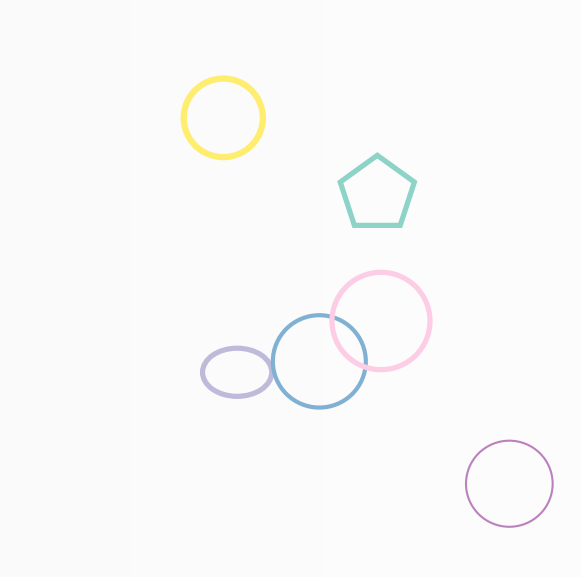[{"shape": "pentagon", "thickness": 2.5, "radius": 0.34, "center": [0.649, 0.663]}, {"shape": "oval", "thickness": 2.5, "radius": 0.3, "center": [0.408, 0.355]}, {"shape": "circle", "thickness": 2, "radius": 0.4, "center": [0.549, 0.373]}, {"shape": "circle", "thickness": 2.5, "radius": 0.42, "center": [0.655, 0.443]}, {"shape": "circle", "thickness": 1, "radius": 0.37, "center": [0.876, 0.162]}, {"shape": "circle", "thickness": 3, "radius": 0.34, "center": [0.384, 0.795]}]